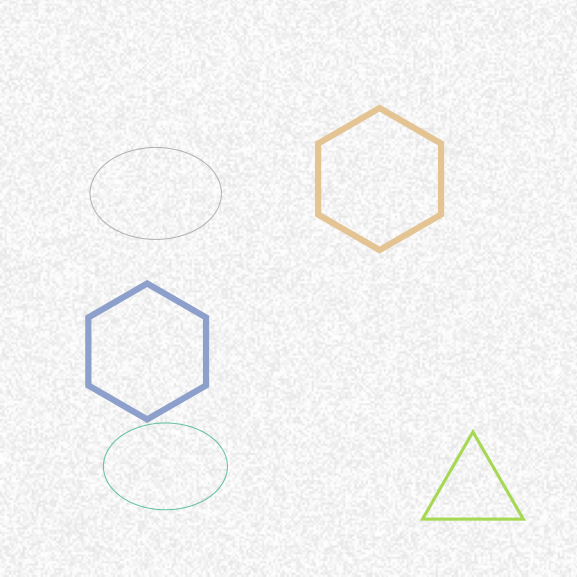[{"shape": "oval", "thickness": 0.5, "radius": 0.54, "center": [0.286, 0.192]}, {"shape": "hexagon", "thickness": 3, "radius": 0.59, "center": [0.255, 0.391]}, {"shape": "triangle", "thickness": 1.5, "radius": 0.5, "center": [0.819, 0.151]}, {"shape": "hexagon", "thickness": 3, "radius": 0.61, "center": [0.657, 0.689]}, {"shape": "oval", "thickness": 0.5, "radius": 0.57, "center": [0.27, 0.664]}]